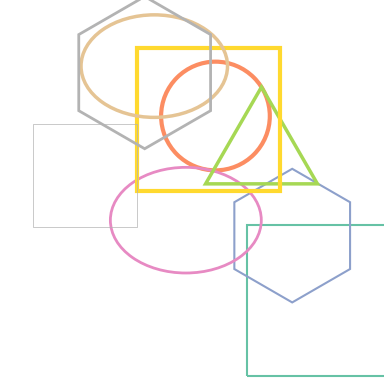[{"shape": "square", "thickness": 1.5, "radius": 0.98, "center": [0.838, 0.22]}, {"shape": "circle", "thickness": 3, "radius": 0.71, "center": [0.56, 0.699]}, {"shape": "hexagon", "thickness": 1.5, "radius": 0.87, "center": [0.759, 0.388]}, {"shape": "oval", "thickness": 2, "radius": 0.98, "center": [0.483, 0.428]}, {"shape": "triangle", "thickness": 2.5, "radius": 0.84, "center": [0.679, 0.606]}, {"shape": "square", "thickness": 3, "radius": 0.93, "center": [0.541, 0.689]}, {"shape": "oval", "thickness": 2.5, "radius": 0.95, "center": [0.401, 0.828]}, {"shape": "hexagon", "thickness": 2, "radius": 0.99, "center": [0.376, 0.811]}, {"shape": "square", "thickness": 0.5, "radius": 0.67, "center": [0.22, 0.544]}]